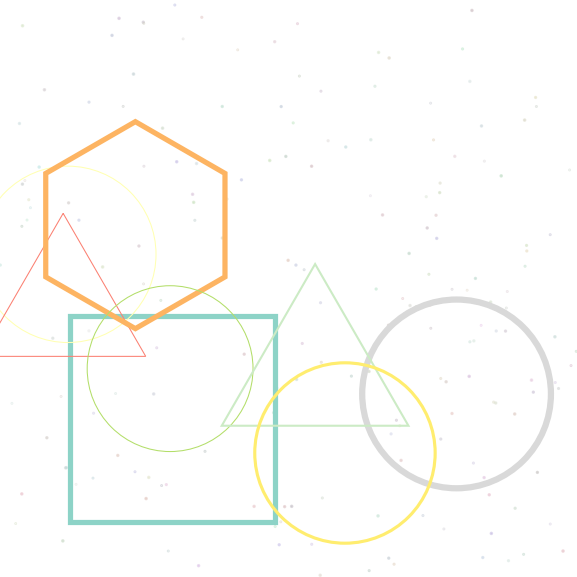[{"shape": "square", "thickness": 2.5, "radius": 0.89, "center": [0.299, 0.273]}, {"shape": "circle", "thickness": 0.5, "radius": 0.76, "center": [0.117, 0.559]}, {"shape": "triangle", "thickness": 0.5, "radius": 0.83, "center": [0.109, 0.465]}, {"shape": "hexagon", "thickness": 2.5, "radius": 0.9, "center": [0.234, 0.609]}, {"shape": "circle", "thickness": 0.5, "radius": 0.72, "center": [0.295, 0.361]}, {"shape": "circle", "thickness": 3, "radius": 0.82, "center": [0.791, 0.317]}, {"shape": "triangle", "thickness": 1, "radius": 0.93, "center": [0.546, 0.355]}, {"shape": "circle", "thickness": 1.5, "radius": 0.78, "center": [0.597, 0.215]}]